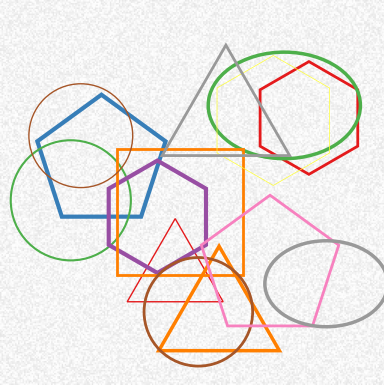[{"shape": "triangle", "thickness": 1, "radius": 0.72, "center": [0.455, 0.288]}, {"shape": "hexagon", "thickness": 2, "radius": 0.73, "center": [0.802, 0.694]}, {"shape": "pentagon", "thickness": 3, "radius": 0.88, "center": [0.264, 0.579]}, {"shape": "circle", "thickness": 1.5, "radius": 0.78, "center": [0.184, 0.48]}, {"shape": "oval", "thickness": 2.5, "radius": 0.99, "center": [0.738, 0.726]}, {"shape": "hexagon", "thickness": 3, "radius": 0.73, "center": [0.409, 0.437]}, {"shape": "triangle", "thickness": 2.5, "radius": 0.9, "center": [0.569, 0.18]}, {"shape": "square", "thickness": 2, "radius": 0.81, "center": [0.468, 0.45]}, {"shape": "hexagon", "thickness": 0.5, "radius": 0.84, "center": [0.71, 0.687]}, {"shape": "circle", "thickness": 1, "radius": 0.67, "center": [0.21, 0.648]}, {"shape": "circle", "thickness": 2, "radius": 0.7, "center": [0.515, 0.19]}, {"shape": "pentagon", "thickness": 2, "radius": 0.94, "center": [0.701, 0.305]}, {"shape": "oval", "thickness": 2.5, "radius": 0.8, "center": [0.847, 0.263]}, {"shape": "triangle", "thickness": 2, "radius": 0.96, "center": [0.587, 0.692]}]